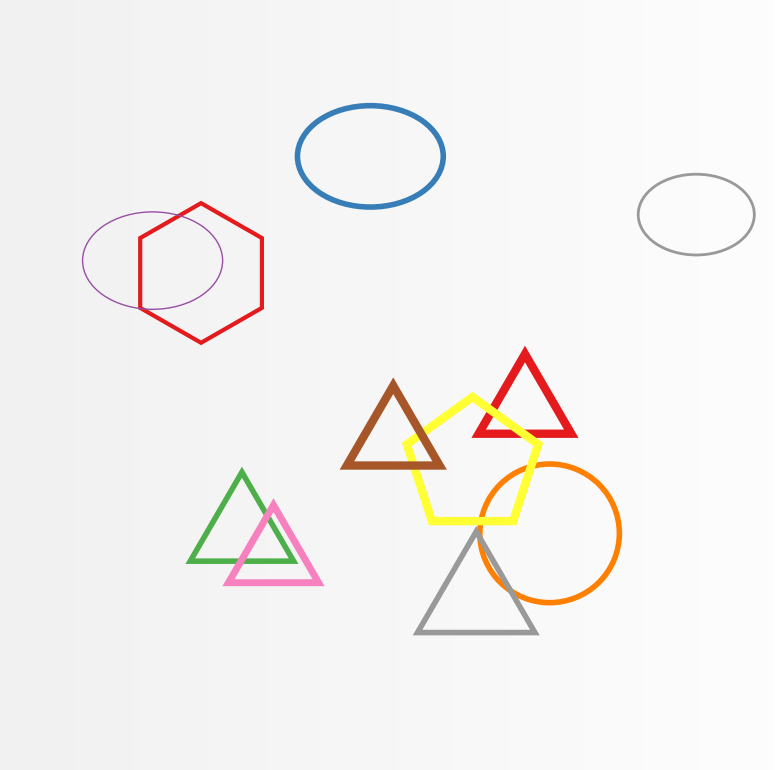[{"shape": "triangle", "thickness": 3, "radius": 0.35, "center": [0.677, 0.471]}, {"shape": "hexagon", "thickness": 1.5, "radius": 0.45, "center": [0.259, 0.645]}, {"shape": "oval", "thickness": 2, "radius": 0.47, "center": [0.478, 0.797]}, {"shape": "triangle", "thickness": 2, "radius": 0.39, "center": [0.312, 0.31]}, {"shape": "oval", "thickness": 0.5, "radius": 0.45, "center": [0.197, 0.662]}, {"shape": "circle", "thickness": 2, "radius": 0.45, "center": [0.709, 0.307]}, {"shape": "pentagon", "thickness": 3, "radius": 0.45, "center": [0.61, 0.395]}, {"shape": "triangle", "thickness": 3, "radius": 0.35, "center": [0.507, 0.43]}, {"shape": "triangle", "thickness": 2.5, "radius": 0.34, "center": [0.353, 0.277]}, {"shape": "oval", "thickness": 1, "radius": 0.37, "center": [0.898, 0.721]}, {"shape": "triangle", "thickness": 2, "radius": 0.44, "center": [0.614, 0.222]}]